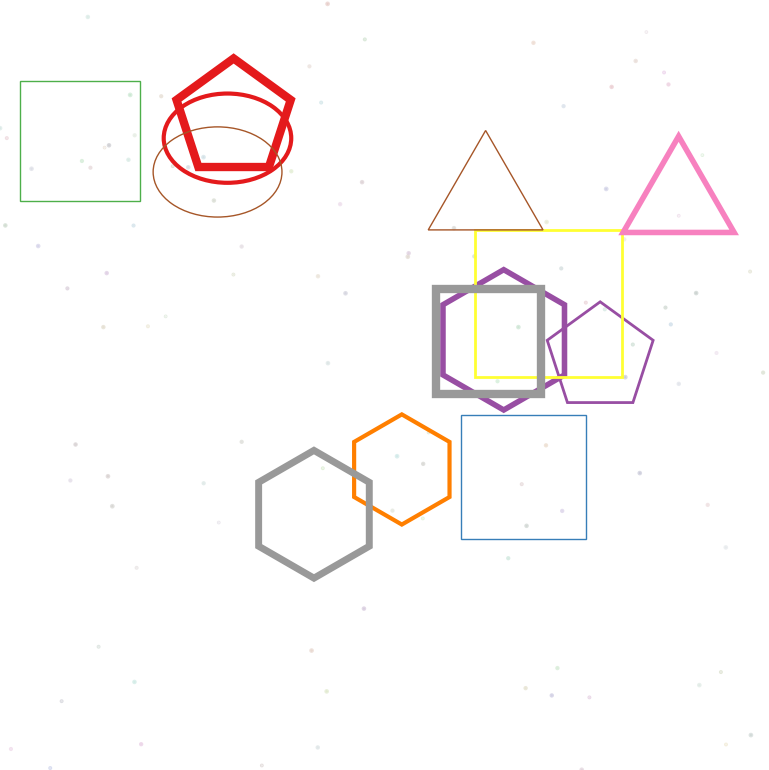[{"shape": "oval", "thickness": 1.5, "radius": 0.41, "center": [0.295, 0.821]}, {"shape": "pentagon", "thickness": 3, "radius": 0.39, "center": [0.303, 0.846]}, {"shape": "square", "thickness": 0.5, "radius": 0.4, "center": [0.68, 0.38]}, {"shape": "square", "thickness": 0.5, "radius": 0.39, "center": [0.104, 0.817]}, {"shape": "hexagon", "thickness": 2, "radius": 0.46, "center": [0.654, 0.559]}, {"shape": "pentagon", "thickness": 1, "radius": 0.36, "center": [0.779, 0.536]}, {"shape": "hexagon", "thickness": 1.5, "radius": 0.36, "center": [0.522, 0.39]}, {"shape": "square", "thickness": 1, "radius": 0.48, "center": [0.712, 0.606]}, {"shape": "triangle", "thickness": 0.5, "radius": 0.43, "center": [0.631, 0.744]}, {"shape": "oval", "thickness": 0.5, "radius": 0.42, "center": [0.283, 0.777]}, {"shape": "triangle", "thickness": 2, "radius": 0.42, "center": [0.881, 0.74]}, {"shape": "hexagon", "thickness": 2.5, "radius": 0.41, "center": [0.408, 0.332]}, {"shape": "square", "thickness": 3, "radius": 0.34, "center": [0.635, 0.556]}]